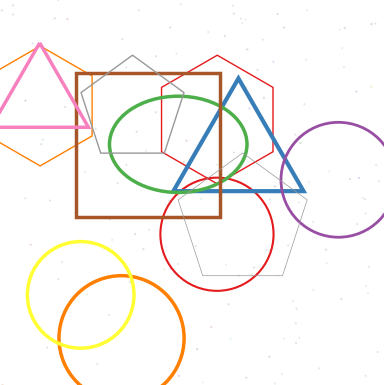[{"shape": "hexagon", "thickness": 1, "radius": 0.84, "center": [0.564, 0.689]}, {"shape": "circle", "thickness": 1.5, "radius": 0.73, "center": [0.564, 0.392]}, {"shape": "triangle", "thickness": 3, "radius": 0.98, "center": [0.619, 0.601]}, {"shape": "oval", "thickness": 2.5, "radius": 0.89, "center": [0.463, 0.625]}, {"shape": "circle", "thickness": 2, "radius": 0.75, "center": [0.879, 0.533]}, {"shape": "circle", "thickness": 2.5, "radius": 0.81, "center": [0.316, 0.121]}, {"shape": "hexagon", "thickness": 1, "radius": 0.78, "center": [0.104, 0.725]}, {"shape": "circle", "thickness": 2.5, "radius": 0.69, "center": [0.21, 0.234]}, {"shape": "square", "thickness": 2.5, "radius": 0.94, "center": [0.385, 0.624]}, {"shape": "triangle", "thickness": 2.5, "radius": 0.73, "center": [0.103, 0.742]}, {"shape": "pentagon", "thickness": 0.5, "radius": 0.88, "center": [0.63, 0.426]}, {"shape": "pentagon", "thickness": 1, "radius": 0.7, "center": [0.344, 0.716]}]